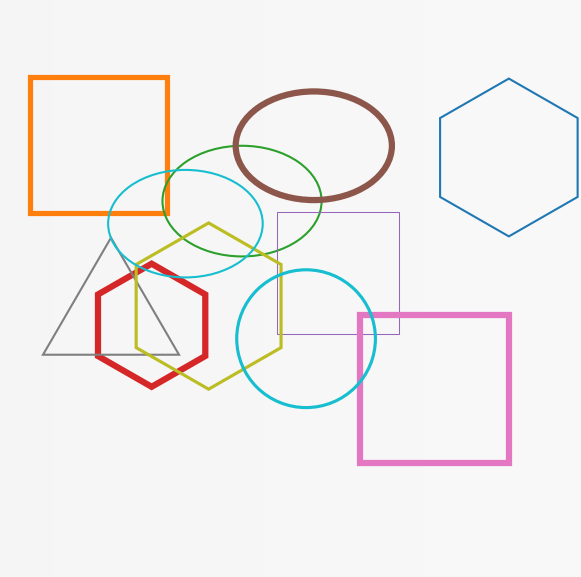[{"shape": "hexagon", "thickness": 1, "radius": 0.68, "center": [0.875, 0.726]}, {"shape": "square", "thickness": 2.5, "radius": 0.59, "center": [0.169, 0.748]}, {"shape": "oval", "thickness": 1, "radius": 0.68, "center": [0.416, 0.651]}, {"shape": "hexagon", "thickness": 3, "radius": 0.53, "center": [0.261, 0.436]}, {"shape": "square", "thickness": 0.5, "radius": 0.52, "center": [0.582, 0.527]}, {"shape": "oval", "thickness": 3, "radius": 0.67, "center": [0.54, 0.747]}, {"shape": "square", "thickness": 3, "radius": 0.64, "center": [0.747, 0.326]}, {"shape": "triangle", "thickness": 1, "radius": 0.68, "center": [0.191, 0.452]}, {"shape": "hexagon", "thickness": 1.5, "radius": 0.72, "center": [0.359, 0.469]}, {"shape": "circle", "thickness": 1.5, "radius": 0.6, "center": [0.527, 0.413]}, {"shape": "oval", "thickness": 1, "radius": 0.66, "center": [0.319, 0.612]}]